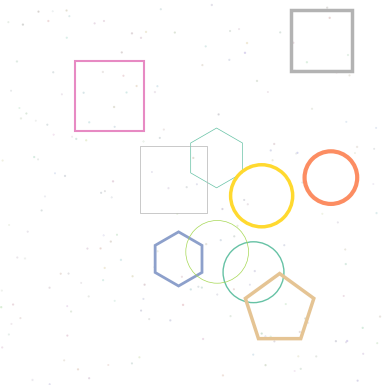[{"shape": "hexagon", "thickness": 0.5, "radius": 0.39, "center": [0.563, 0.59]}, {"shape": "circle", "thickness": 1, "radius": 0.4, "center": [0.658, 0.293]}, {"shape": "circle", "thickness": 3, "radius": 0.34, "center": [0.859, 0.539]}, {"shape": "hexagon", "thickness": 2, "radius": 0.35, "center": [0.464, 0.327]}, {"shape": "square", "thickness": 1.5, "radius": 0.45, "center": [0.284, 0.75]}, {"shape": "circle", "thickness": 0.5, "radius": 0.41, "center": [0.564, 0.346]}, {"shape": "circle", "thickness": 2.5, "radius": 0.4, "center": [0.68, 0.491]}, {"shape": "pentagon", "thickness": 2.5, "radius": 0.47, "center": [0.726, 0.196]}, {"shape": "square", "thickness": 2.5, "radius": 0.39, "center": [0.835, 0.895]}, {"shape": "square", "thickness": 0.5, "radius": 0.43, "center": [0.451, 0.534]}]